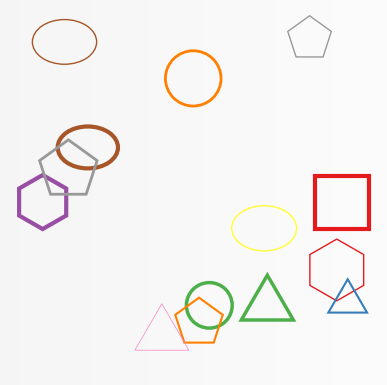[{"shape": "square", "thickness": 3, "radius": 0.35, "center": [0.882, 0.474]}, {"shape": "hexagon", "thickness": 1, "radius": 0.4, "center": [0.869, 0.299]}, {"shape": "triangle", "thickness": 1.5, "radius": 0.29, "center": [0.897, 0.217]}, {"shape": "triangle", "thickness": 2.5, "radius": 0.39, "center": [0.69, 0.208]}, {"shape": "circle", "thickness": 2.5, "radius": 0.3, "center": [0.54, 0.207]}, {"shape": "hexagon", "thickness": 3, "radius": 0.35, "center": [0.11, 0.475]}, {"shape": "circle", "thickness": 2, "radius": 0.36, "center": [0.499, 0.796]}, {"shape": "pentagon", "thickness": 1.5, "radius": 0.32, "center": [0.514, 0.162]}, {"shape": "oval", "thickness": 1, "radius": 0.42, "center": [0.682, 0.407]}, {"shape": "oval", "thickness": 3, "radius": 0.39, "center": [0.227, 0.617]}, {"shape": "oval", "thickness": 1, "radius": 0.41, "center": [0.166, 0.891]}, {"shape": "triangle", "thickness": 0.5, "radius": 0.4, "center": [0.418, 0.131]}, {"shape": "pentagon", "thickness": 1, "radius": 0.3, "center": [0.799, 0.9]}, {"shape": "pentagon", "thickness": 2, "radius": 0.39, "center": [0.176, 0.559]}]